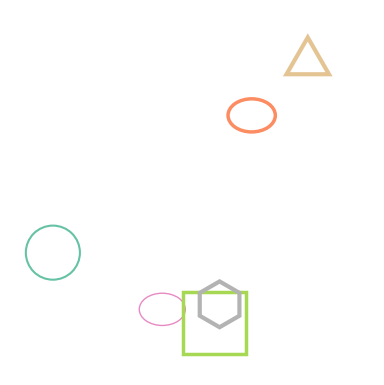[{"shape": "circle", "thickness": 1.5, "radius": 0.35, "center": [0.137, 0.344]}, {"shape": "oval", "thickness": 2.5, "radius": 0.31, "center": [0.654, 0.7]}, {"shape": "oval", "thickness": 1, "radius": 0.3, "center": [0.422, 0.197]}, {"shape": "square", "thickness": 2.5, "radius": 0.41, "center": [0.557, 0.162]}, {"shape": "triangle", "thickness": 3, "radius": 0.32, "center": [0.799, 0.839]}, {"shape": "hexagon", "thickness": 3, "radius": 0.3, "center": [0.57, 0.21]}]